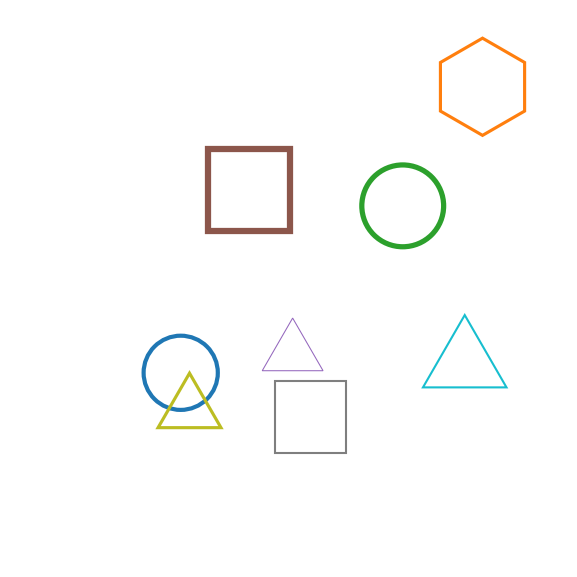[{"shape": "circle", "thickness": 2, "radius": 0.32, "center": [0.313, 0.354]}, {"shape": "hexagon", "thickness": 1.5, "radius": 0.42, "center": [0.836, 0.849]}, {"shape": "circle", "thickness": 2.5, "radius": 0.35, "center": [0.697, 0.643]}, {"shape": "triangle", "thickness": 0.5, "radius": 0.3, "center": [0.507, 0.388]}, {"shape": "square", "thickness": 3, "radius": 0.36, "center": [0.431, 0.67]}, {"shape": "square", "thickness": 1, "radius": 0.31, "center": [0.538, 0.277]}, {"shape": "triangle", "thickness": 1.5, "radius": 0.31, "center": [0.328, 0.29]}, {"shape": "triangle", "thickness": 1, "radius": 0.42, "center": [0.805, 0.37]}]